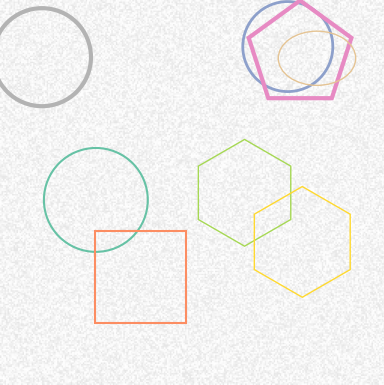[{"shape": "circle", "thickness": 1.5, "radius": 0.67, "center": [0.249, 0.481]}, {"shape": "square", "thickness": 1.5, "radius": 0.59, "center": [0.365, 0.281]}, {"shape": "circle", "thickness": 2, "radius": 0.58, "center": [0.748, 0.879]}, {"shape": "pentagon", "thickness": 3, "radius": 0.7, "center": [0.779, 0.858]}, {"shape": "hexagon", "thickness": 1, "radius": 0.69, "center": [0.635, 0.499]}, {"shape": "hexagon", "thickness": 1, "radius": 0.72, "center": [0.785, 0.372]}, {"shape": "oval", "thickness": 1, "radius": 0.5, "center": [0.823, 0.849]}, {"shape": "circle", "thickness": 3, "radius": 0.64, "center": [0.109, 0.851]}]